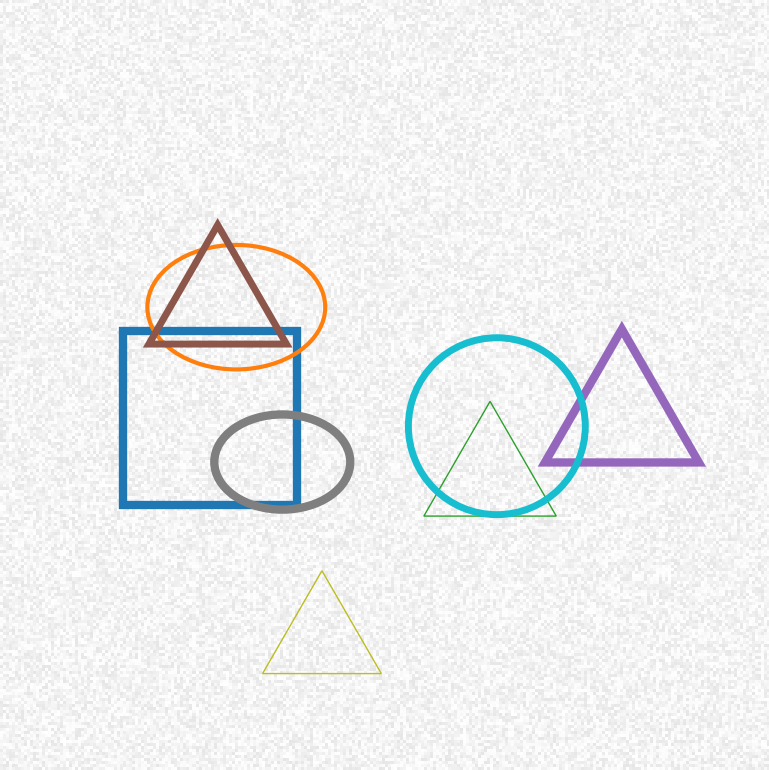[{"shape": "square", "thickness": 3, "radius": 0.57, "center": [0.273, 0.457]}, {"shape": "oval", "thickness": 1.5, "radius": 0.58, "center": [0.307, 0.601]}, {"shape": "triangle", "thickness": 0.5, "radius": 0.5, "center": [0.636, 0.379]}, {"shape": "triangle", "thickness": 3, "radius": 0.58, "center": [0.808, 0.457]}, {"shape": "triangle", "thickness": 2.5, "radius": 0.52, "center": [0.283, 0.605]}, {"shape": "oval", "thickness": 3, "radius": 0.44, "center": [0.367, 0.4]}, {"shape": "triangle", "thickness": 0.5, "radius": 0.45, "center": [0.418, 0.17]}, {"shape": "circle", "thickness": 2.5, "radius": 0.57, "center": [0.645, 0.446]}]